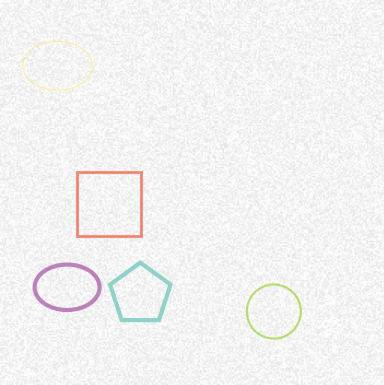[{"shape": "pentagon", "thickness": 3, "radius": 0.41, "center": [0.364, 0.235]}, {"shape": "square", "thickness": 2, "radius": 0.41, "center": [0.284, 0.47]}, {"shape": "circle", "thickness": 1.5, "radius": 0.35, "center": [0.711, 0.191]}, {"shape": "oval", "thickness": 3, "radius": 0.42, "center": [0.174, 0.254]}, {"shape": "oval", "thickness": 0.5, "radius": 0.45, "center": [0.15, 0.829]}]